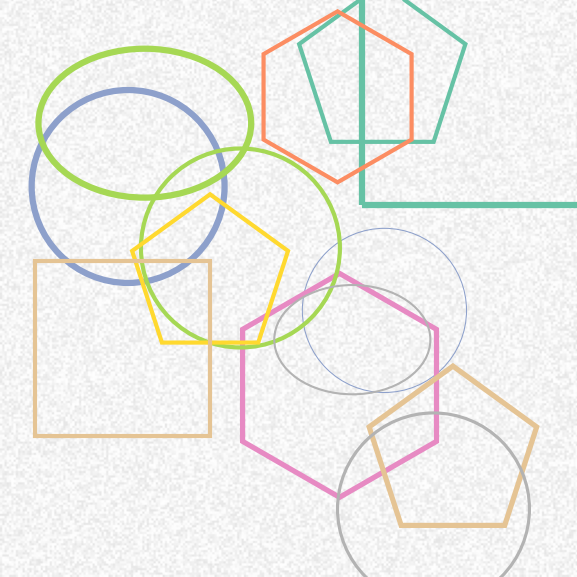[{"shape": "pentagon", "thickness": 2, "radius": 0.76, "center": [0.662, 0.876]}, {"shape": "square", "thickness": 3, "radius": 0.97, "center": [0.819, 0.837]}, {"shape": "hexagon", "thickness": 2, "radius": 0.74, "center": [0.585, 0.831]}, {"shape": "circle", "thickness": 0.5, "radius": 0.71, "center": [0.666, 0.462]}, {"shape": "circle", "thickness": 3, "radius": 0.84, "center": [0.222, 0.676]}, {"shape": "hexagon", "thickness": 2.5, "radius": 0.97, "center": [0.588, 0.332]}, {"shape": "circle", "thickness": 2, "radius": 0.86, "center": [0.416, 0.57]}, {"shape": "oval", "thickness": 3, "radius": 0.92, "center": [0.251, 0.786]}, {"shape": "pentagon", "thickness": 2, "radius": 0.71, "center": [0.364, 0.521]}, {"shape": "pentagon", "thickness": 2.5, "radius": 0.76, "center": [0.784, 0.213]}, {"shape": "square", "thickness": 2, "radius": 0.76, "center": [0.212, 0.396]}, {"shape": "oval", "thickness": 1, "radius": 0.68, "center": [0.61, 0.411]}, {"shape": "circle", "thickness": 1.5, "radius": 0.83, "center": [0.751, 0.118]}]